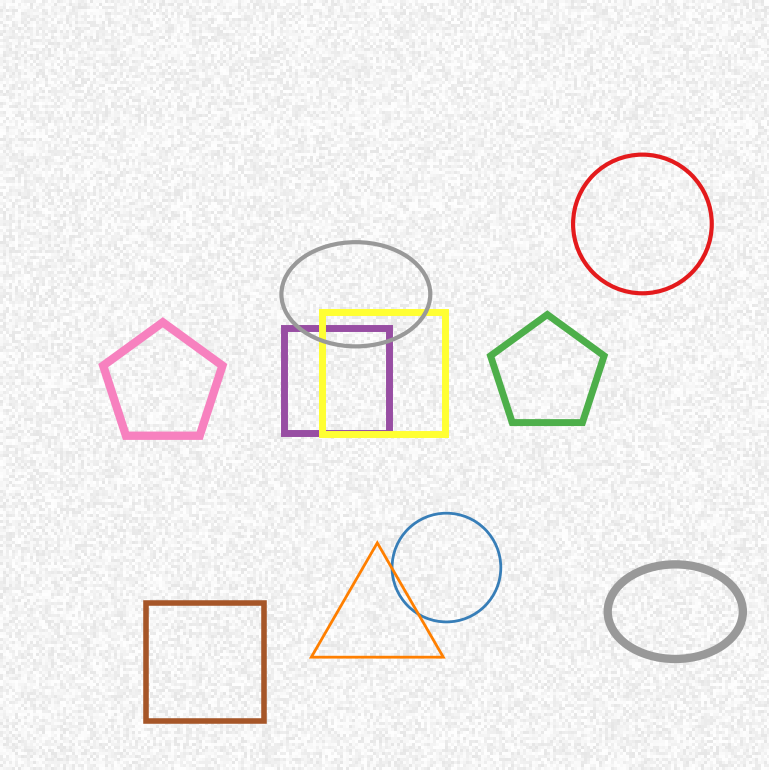[{"shape": "circle", "thickness": 1.5, "radius": 0.45, "center": [0.834, 0.709]}, {"shape": "circle", "thickness": 1, "radius": 0.35, "center": [0.58, 0.263]}, {"shape": "pentagon", "thickness": 2.5, "radius": 0.39, "center": [0.711, 0.514]}, {"shape": "square", "thickness": 2.5, "radius": 0.34, "center": [0.437, 0.505]}, {"shape": "triangle", "thickness": 1, "radius": 0.49, "center": [0.49, 0.196]}, {"shape": "square", "thickness": 2.5, "radius": 0.4, "center": [0.498, 0.516]}, {"shape": "square", "thickness": 2, "radius": 0.38, "center": [0.266, 0.141]}, {"shape": "pentagon", "thickness": 3, "radius": 0.41, "center": [0.211, 0.5]}, {"shape": "oval", "thickness": 1.5, "radius": 0.48, "center": [0.462, 0.618]}, {"shape": "oval", "thickness": 3, "radius": 0.44, "center": [0.877, 0.206]}]